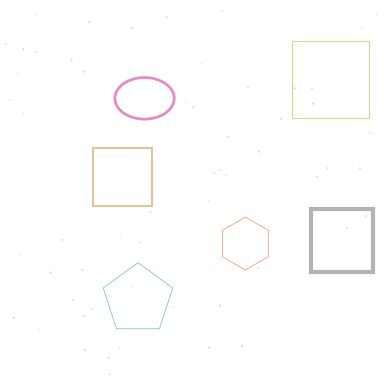[{"shape": "pentagon", "thickness": 0.5, "radius": 0.47, "center": [0.358, 0.223]}, {"shape": "hexagon", "thickness": 0.5, "radius": 0.34, "center": [0.637, 0.368]}, {"shape": "oval", "thickness": 2, "radius": 0.39, "center": [0.375, 0.745]}, {"shape": "square", "thickness": 0.5, "radius": 0.5, "center": [0.857, 0.792]}, {"shape": "square", "thickness": 1.5, "radius": 0.38, "center": [0.319, 0.541]}, {"shape": "square", "thickness": 3, "radius": 0.41, "center": [0.888, 0.375]}]